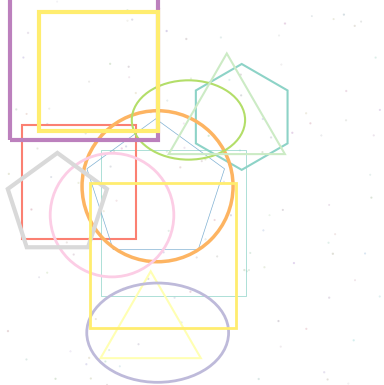[{"shape": "square", "thickness": 0.5, "radius": 0.95, "center": [0.451, 0.421]}, {"shape": "hexagon", "thickness": 1.5, "radius": 0.69, "center": [0.628, 0.696]}, {"shape": "triangle", "thickness": 1.5, "radius": 0.75, "center": [0.391, 0.145]}, {"shape": "oval", "thickness": 2, "radius": 0.92, "center": [0.41, 0.136]}, {"shape": "square", "thickness": 1.5, "radius": 0.74, "center": [0.206, 0.527]}, {"shape": "pentagon", "thickness": 0.5, "radius": 0.94, "center": [0.404, 0.504]}, {"shape": "circle", "thickness": 2.5, "radius": 0.98, "center": [0.409, 0.516]}, {"shape": "oval", "thickness": 1.5, "radius": 0.74, "center": [0.489, 0.688]}, {"shape": "circle", "thickness": 2, "radius": 0.8, "center": [0.291, 0.441]}, {"shape": "pentagon", "thickness": 3, "radius": 0.68, "center": [0.149, 0.467]}, {"shape": "square", "thickness": 3, "radius": 0.96, "center": [0.218, 0.828]}, {"shape": "triangle", "thickness": 1.5, "radius": 0.87, "center": [0.589, 0.687]}, {"shape": "square", "thickness": 3, "radius": 0.77, "center": [0.256, 0.813]}, {"shape": "square", "thickness": 2, "radius": 0.94, "center": [0.424, 0.337]}]